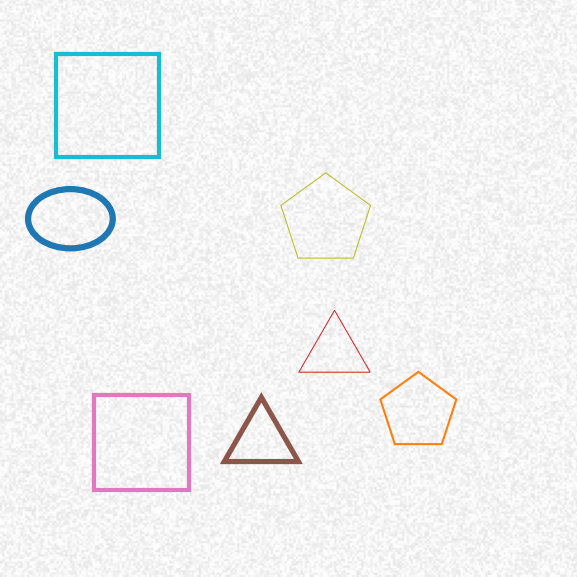[{"shape": "oval", "thickness": 3, "radius": 0.37, "center": [0.122, 0.62]}, {"shape": "pentagon", "thickness": 1, "radius": 0.35, "center": [0.724, 0.286]}, {"shape": "triangle", "thickness": 0.5, "radius": 0.36, "center": [0.579, 0.39]}, {"shape": "triangle", "thickness": 2.5, "radius": 0.37, "center": [0.453, 0.237]}, {"shape": "square", "thickness": 2, "radius": 0.41, "center": [0.245, 0.232]}, {"shape": "pentagon", "thickness": 0.5, "radius": 0.41, "center": [0.564, 0.618]}, {"shape": "square", "thickness": 2, "radius": 0.45, "center": [0.186, 0.817]}]